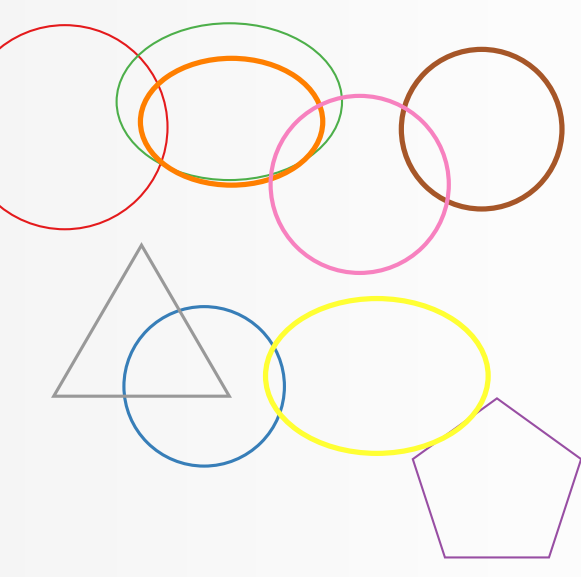[{"shape": "circle", "thickness": 1, "radius": 0.88, "center": [0.111, 0.779]}, {"shape": "circle", "thickness": 1.5, "radius": 0.69, "center": [0.351, 0.33]}, {"shape": "oval", "thickness": 1, "radius": 0.97, "center": [0.395, 0.823]}, {"shape": "pentagon", "thickness": 1, "radius": 0.76, "center": [0.855, 0.157]}, {"shape": "oval", "thickness": 2.5, "radius": 0.78, "center": [0.398, 0.788]}, {"shape": "oval", "thickness": 2.5, "radius": 0.96, "center": [0.648, 0.348]}, {"shape": "circle", "thickness": 2.5, "radius": 0.69, "center": [0.829, 0.775]}, {"shape": "circle", "thickness": 2, "radius": 0.77, "center": [0.619, 0.68]}, {"shape": "triangle", "thickness": 1.5, "radius": 0.87, "center": [0.243, 0.4]}]